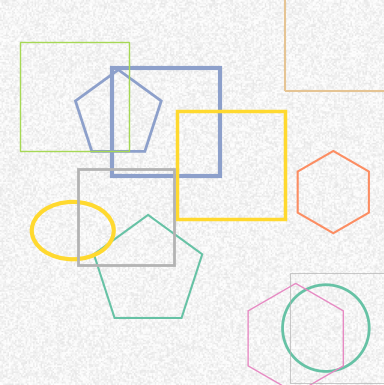[{"shape": "circle", "thickness": 2, "radius": 0.56, "center": [0.846, 0.148]}, {"shape": "pentagon", "thickness": 1.5, "radius": 0.74, "center": [0.385, 0.294]}, {"shape": "hexagon", "thickness": 1.5, "radius": 0.53, "center": [0.866, 0.501]}, {"shape": "square", "thickness": 3, "radius": 0.7, "center": [0.43, 0.683]}, {"shape": "pentagon", "thickness": 2, "radius": 0.59, "center": [0.307, 0.702]}, {"shape": "hexagon", "thickness": 1, "radius": 0.71, "center": [0.768, 0.121]}, {"shape": "square", "thickness": 1, "radius": 0.71, "center": [0.194, 0.75]}, {"shape": "oval", "thickness": 3, "radius": 0.53, "center": [0.189, 0.401]}, {"shape": "square", "thickness": 2.5, "radius": 0.71, "center": [0.6, 0.571]}, {"shape": "square", "thickness": 1.5, "radius": 0.65, "center": [0.87, 0.894]}, {"shape": "square", "thickness": 0.5, "radius": 0.71, "center": [0.896, 0.147]}, {"shape": "square", "thickness": 2, "radius": 0.62, "center": [0.327, 0.436]}]